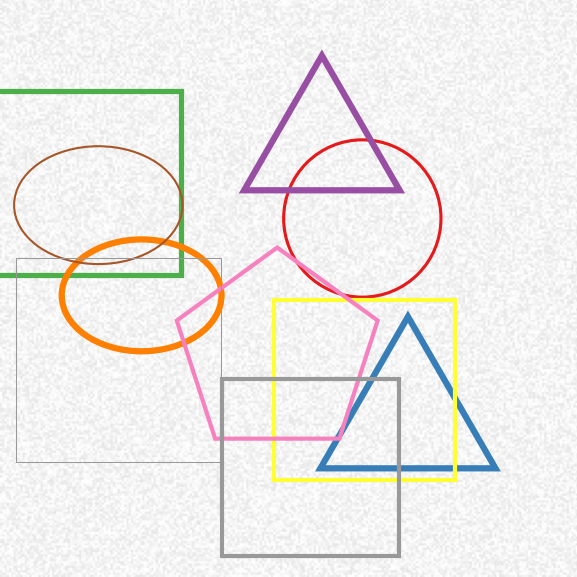[{"shape": "circle", "thickness": 1.5, "radius": 0.68, "center": [0.627, 0.621]}, {"shape": "triangle", "thickness": 3, "radius": 0.88, "center": [0.706, 0.276]}, {"shape": "square", "thickness": 2.5, "radius": 0.8, "center": [0.154, 0.682]}, {"shape": "triangle", "thickness": 3, "radius": 0.78, "center": [0.557, 0.747]}, {"shape": "oval", "thickness": 3, "radius": 0.69, "center": [0.245, 0.488]}, {"shape": "square", "thickness": 2, "radius": 0.78, "center": [0.631, 0.324]}, {"shape": "oval", "thickness": 1, "radius": 0.73, "center": [0.17, 0.644]}, {"shape": "pentagon", "thickness": 2, "radius": 0.91, "center": [0.48, 0.388]}, {"shape": "square", "thickness": 0.5, "radius": 0.88, "center": [0.205, 0.375]}, {"shape": "square", "thickness": 2, "radius": 0.77, "center": [0.538, 0.19]}]